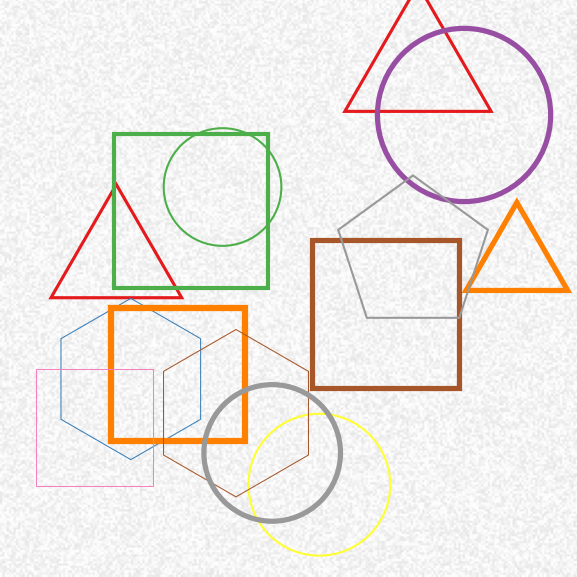[{"shape": "triangle", "thickness": 1.5, "radius": 0.73, "center": [0.724, 0.879]}, {"shape": "triangle", "thickness": 1.5, "radius": 0.65, "center": [0.201, 0.549]}, {"shape": "hexagon", "thickness": 0.5, "radius": 0.7, "center": [0.226, 0.343]}, {"shape": "square", "thickness": 2, "radius": 0.67, "center": [0.33, 0.634]}, {"shape": "circle", "thickness": 1, "radius": 0.51, "center": [0.385, 0.675]}, {"shape": "circle", "thickness": 2.5, "radius": 0.75, "center": [0.804, 0.8]}, {"shape": "triangle", "thickness": 2.5, "radius": 0.51, "center": [0.895, 0.547]}, {"shape": "square", "thickness": 3, "radius": 0.58, "center": [0.308, 0.351]}, {"shape": "circle", "thickness": 1, "radius": 0.61, "center": [0.553, 0.16]}, {"shape": "hexagon", "thickness": 0.5, "radius": 0.72, "center": [0.409, 0.284]}, {"shape": "square", "thickness": 2.5, "radius": 0.64, "center": [0.668, 0.455]}, {"shape": "square", "thickness": 0.5, "radius": 0.51, "center": [0.164, 0.258]}, {"shape": "circle", "thickness": 2.5, "radius": 0.59, "center": [0.471, 0.215]}, {"shape": "pentagon", "thickness": 1, "radius": 0.68, "center": [0.715, 0.559]}]